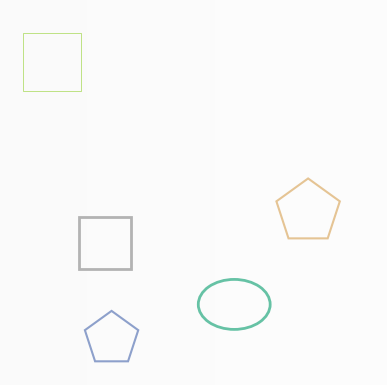[{"shape": "oval", "thickness": 2, "radius": 0.46, "center": [0.604, 0.209]}, {"shape": "pentagon", "thickness": 1.5, "radius": 0.36, "center": [0.288, 0.12]}, {"shape": "square", "thickness": 0.5, "radius": 0.37, "center": [0.134, 0.839]}, {"shape": "pentagon", "thickness": 1.5, "radius": 0.43, "center": [0.795, 0.45]}, {"shape": "square", "thickness": 2, "radius": 0.34, "center": [0.271, 0.368]}]